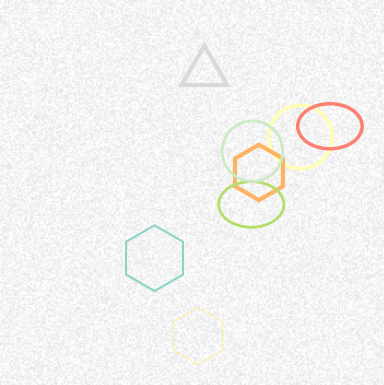[{"shape": "hexagon", "thickness": 1.5, "radius": 0.43, "center": [0.401, 0.329]}, {"shape": "circle", "thickness": 2.5, "radius": 0.41, "center": [0.78, 0.644]}, {"shape": "oval", "thickness": 2.5, "radius": 0.42, "center": [0.857, 0.672]}, {"shape": "hexagon", "thickness": 3, "radius": 0.36, "center": [0.673, 0.552]}, {"shape": "oval", "thickness": 2, "radius": 0.42, "center": [0.653, 0.469]}, {"shape": "triangle", "thickness": 3, "radius": 0.34, "center": [0.531, 0.813]}, {"shape": "circle", "thickness": 2, "radius": 0.39, "center": [0.656, 0.607]}, {"shape": "hexagon", "thickness": 0.5, "radius": 0.37, "center": [0.514, 0.127]}]